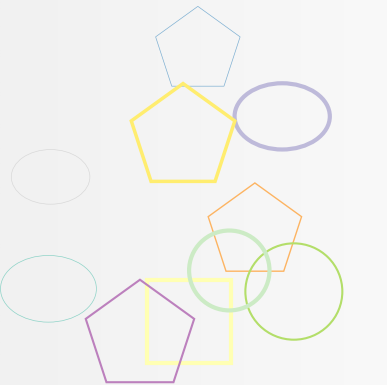[{"shape": "oval", "thickness": 0.5, "radius": 0.62, "center": [0.125, 0.25]}, {"shape": "square", "thickness": 3, "radius": 0.54, "center": [0.489, 0.165]}, {"shape": "oval", "thickness": 3, "radius": 0.61, "center": [0.728, 0.698]}, {"shape": "pentagon", "thickness": 0.5, "radius": 0.57, "center": [0.511, 0.869]}, {"shape": "pentagon", "thickness": 1, "radius": 0.63, "center": [0.658, 0.398]}, {"shape": "circle", "thickness": 1.5, "radius": 0.63, "center": [0.758, 0.243]}, {"shape": "oval", "thickness": 0.5, "radius": 0.51, "center": [0.131, 0.541]}, {"shape": "pentagon", "thickness": 1.5, "radius": 0.74, "center": [0.361, 0.126]}, {"shape": "circle", "thickness": 3, "radius": 0.52, "center": [0.592, 0.297]}, {"shape": "pentagon", "thickness": 2.5, "radius": 0.7, "center": [0.472, 0.643]}]